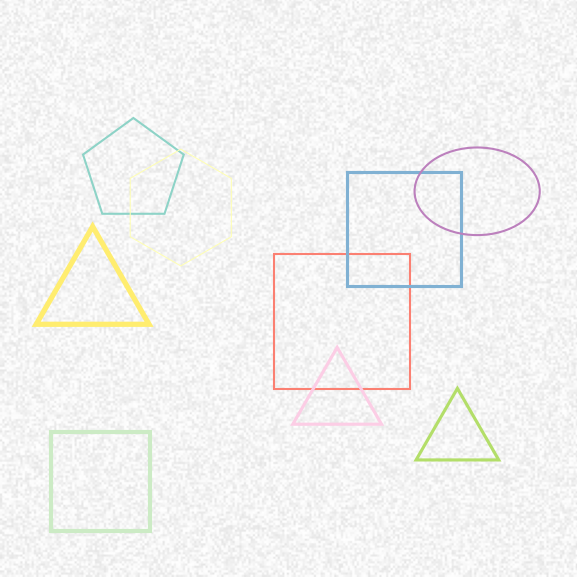[{"shape": "pentagon", "thickness": 1, "radius": 0.46, "center": [0.231, 0.703]}, {"shape": "hexagon", "thickness": 0.5, "radius": 0.51, "center": [0.313, 0.64]}, {"shape": "square", "thickness": 1, "radius": 0.59, "center": [0.593, 0.442]}, {"shape": "square", "thickness": 1.5, "radius": 0.49, "center": [0.7, 0.602]}, {"shape": "triangle", "thickness": 1.5, "radius": 0.41, "center": [0.792, 0.244]}, {"shape": "triangle", "thickness": 1.5, "radius": 0.44, "center": [0.584, 0.309]}, {"shape": "oval", "thickness": 1, "radius": 0.54, "center": [0.826, 0.668]}, {"shape": "square", "thickness": 2, "radius": 0.43, "center": [0.174, 0.166]}, {"shape": "triangle", "thickness": 2.5, "radius": 0.56, "center": [0.16, 0.494]}]